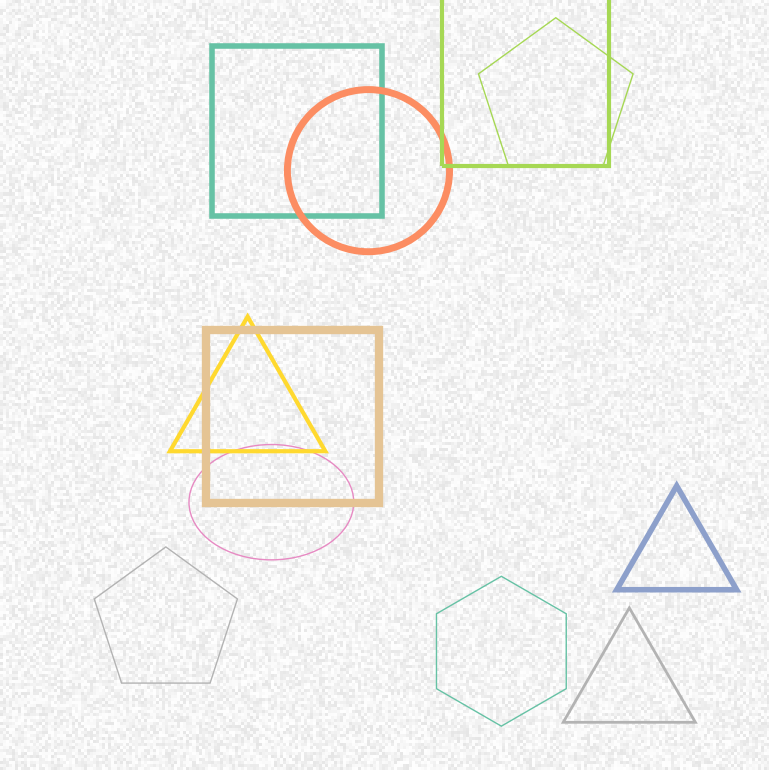[{"shape": "square", "thickness": 2, "radius": 0.55, "center": [0.385, 0.83]}, {"shape": "hexagon", "thickness": 0.5, "radius": 0.49, "center": [0.651, 0.154]}, {"shape": "circle", "thickness": 2.5, "radius": 0.53, "center": [0.479, 0.778]}, {"shape": "triangle", "thickness": 2, "radius": 0.45, "center": [0.879, 0.279]}, {"shape": "oval", "thickness": 0.5, "radius": 0.53, "center": [0.352, 0.348]}, {"shape": "pentagon", "thickness": 0.5, "radius": 0.53, "center": [0.722, 0.871]}, {"shape": "square", "thickness": 1.5, "radius": 0.54, "center": [0.683, 0.893]}, {"shape": "triangle", "thickness": 1.5, "radius": 0.58, "center": [0.322, 0.472]}, {"shape": "square", "thickness": 3, "radius": 0.56, "center": [0.38, 0.459]}, {"shape": "triangle", "thickness": 1, "radius": 0.5, "center": [0.817, 0.111]}, {"shape": "pentagon", "thickness": 0.5, "radius": 0.49, "center": [0.215, 0.192]}]